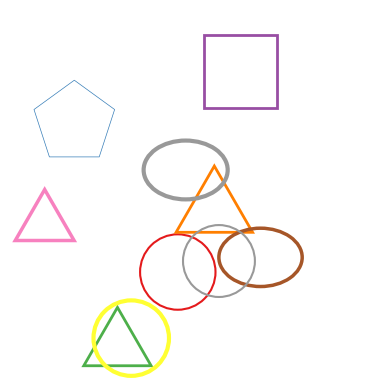[{"shape": "circle", "thickness": 1.5, "radius": 0.49, "center": [0.462, 0.293]}, {"shape": "pentagon", "thickness": 0.5, "radius": 0.55, "center": [0.193, 0.682]}, {"shape": "triangle", "thickness": 2, "radius": 0.51, "center": [0.305, 0.101]}, {"shape": "square", "thickness": 2, "radius": 0.47, "center": [0.625, 0.813]}, {"shape": "triangle", "thickness": 2, "radius": 0.57, "center": [0.557, 0.454]}, {"shape": "circle", "thickness": 3, "radius": 0.49, "center": [0.341, 0.122]}, {"shape": "oval", "thickness": 2.5, "radius": 0.54, "center": [0.677, 0.332]}, {"shape": "triangle", "thickness": 2.5, "radius": 0.44, "center": [0.116, 0.419]}, {"shape": "oval", "thickness": 3, "radius": 0.55, "center": [0.482, 0.559]}, {"shape": "circle", "thickness": 1.5, "radius": 0.47, "center": [0.569, 0.322]}]